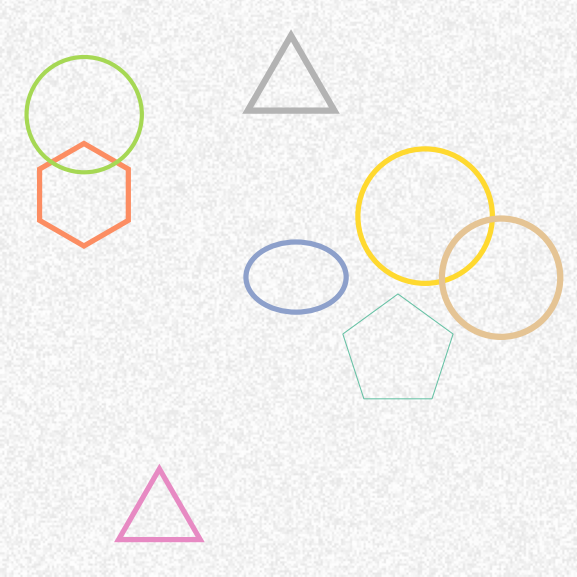[{"shape": "pentagon", "thickness": 0.5, "radius": 0.5, "center": [0.689, 0.39]}, {"shape": "hexagon", "thickness": 2.5, "radius": 0.44, "center": [0.145, 0.662]}, {"shape": "oval", "thickness": 2.5, "radius": 0.43, "center": [0.513, 0.519]}, {"shape": "triangle", "thickness": 2.5, "radius": 0.41, "center": [0.276, 0.106]}, {"shape": "circle", "thickness": 2, "radius": 0.5, "center": [0.146, 0.801]}, {"shape": "circle", "thickness": 2.5, "radius": 0.58, "center": [0.736, 0.625]}, {"shape": "circle", "thickness": 3, "radius": 0.51, "center": [0.868, 0.518]}, {"shape": "triangle", "thickness": 3, "radius": 0.43, "center": [0.504, 0.851]}]